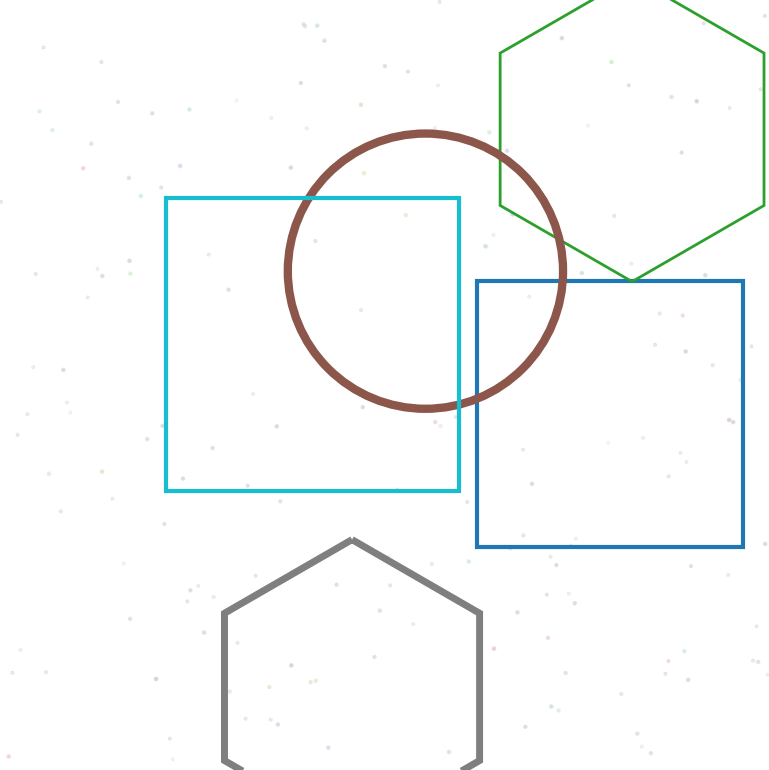[{"shape": "square", "thickness": 1.5, "radius": 0.86, "center": [0.792, 0.462]}, {"shape": "hexagon", "thickness": 1, "radius": 0.99, "center": [0.821, 0.832]}, {"shape": "circle", "thickness": 3, "radius": 0.89, "center": [0.553, 0.648]}, {"shape": "hexagon", "thickness": 2.5, "radius": 0.96, "center": [0.457, 0.108]}, {"shape": "square", "thickness": 1.5, "radius": 0.95, "center": [0.406, 0.552]}]